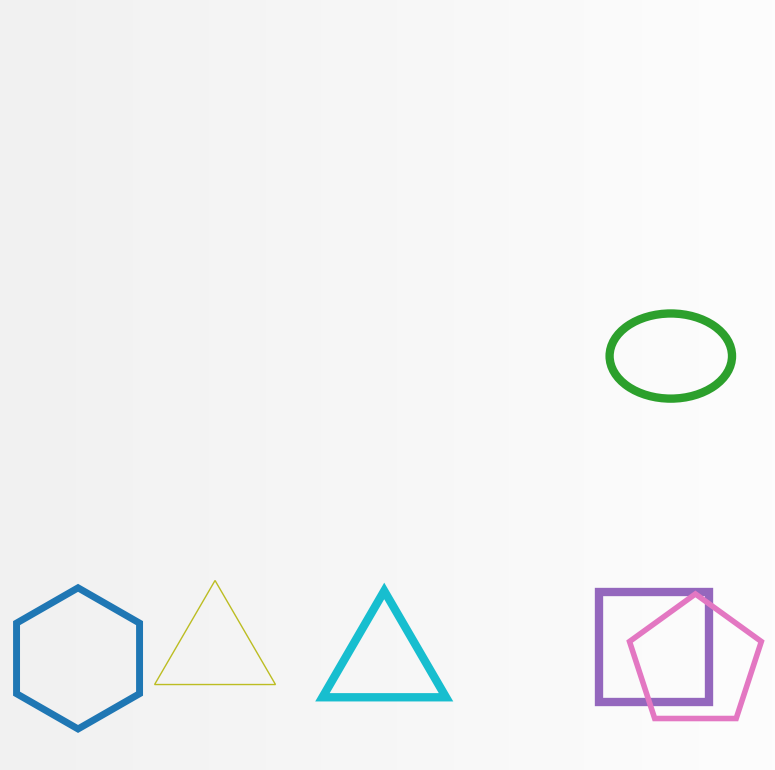[{"shape": "hexagon", "thickness": 2.5, "radius": 0.46, "center": [0.101, 0.145]}, {"shape": "oval", "thickness": 3, "radius": 0.39, "center": [0.866, 0.538]}, {"shape": "square", "thickness": 3, "radius": 0.36, "center": [0.844, 0.16]}, {"shape": "pentagon", "thickness": 2, "radius": 0.45, "center": [0.897, 0.139]}, {"shape": "triangle", "thickness": 0.5, "radius": 0.45, "center": [0.277, 0.156]}, {"shape": "triangle", "thickness": 3, "radius": 0.46, "center": [0.496, 0.14]}]